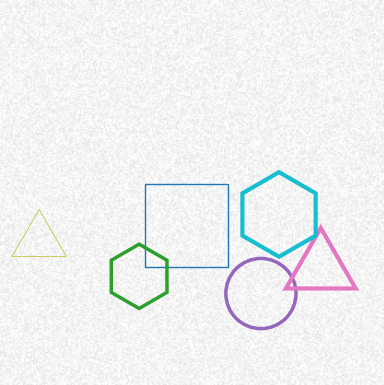[{"shape": "square", "thickness": 1, "radius": 0.54, "center": [0.484, 0.414]}, {"shape": "hexagon", "thickness": 2.5, "radius": 0.42, "center": [0.361, 0.282]}, {"shape": "circle", "thickness": 2.5, "radius": 0.46, "center": [0.678, 0.238]}, {"shape": "triangle", "thickness": 3, "radius": 0.52, "center": [0.833, 0.303]}, {"shape": "triangle", "thickness": 0.5, "radius": 0.41, "center": [0.102, 0.374]}, {"shape": "hexagon", "thickness": 3, "radius": 0.55, "center": [0.725, 0.443]}]